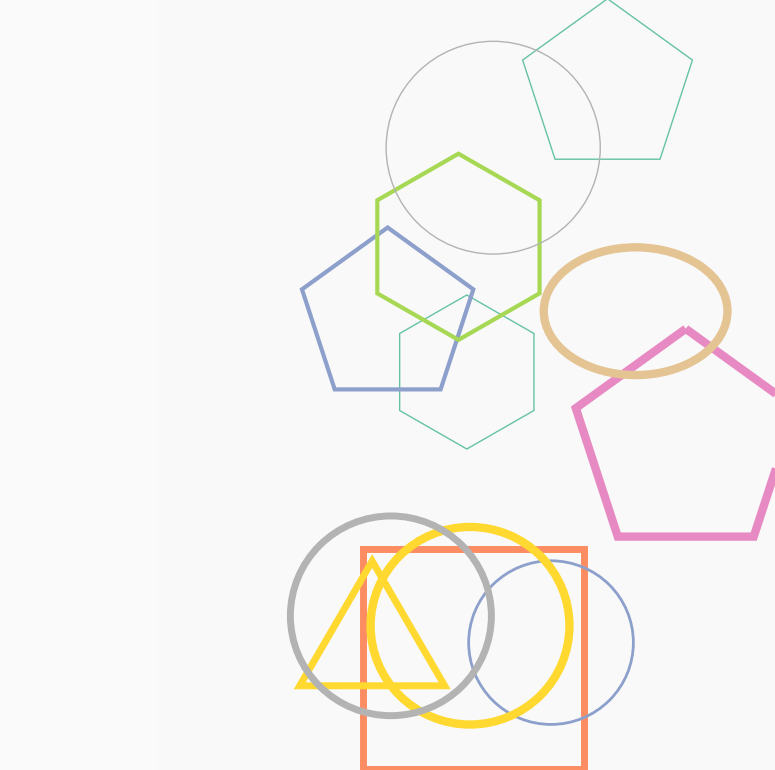[{"shape": "hexagon", "thickness": 0.5, "radius": 0.5, "center": [0.602, 0.517]}, {"shape": "pentagon", "thickness": 0.5, "radius": 0.58, "center": [0.784, 0.886]}, {"shape": "square", "thickness": 2.5, "radius": 0.72, "center": [0.611, 0.144]}, {"shape": "circle", "thickness": 1, "radius": 0.53, "center": [0.711, 0.165]}, {"shape": "pentagon", "thickness": 1.5, "radius": 0.58, "center": [0.5, 0.588]}, {"shape": "pentagon", "thickness": 3, "radius": 0.75, "center": [0.885, 0.424]}, {"shape": "hexagon", "thickness": 1.5, "radius": 0.6, "center": [0.592, 0.679]}, {"shape": "triangle", "thickness": 2.5, "radius": 0.54, "center": [0.48, 0.163]}, {"shape": "circle", "thickness": 3, "radius": 0.64, "center": [0.606, 0.187]}, {"shape": "oval", "thickness": 3, "radius": 0.59, "center": [0.82, 0.596]}, {"shape": "circle", "thickness": 2.5, "radius": 0.65, "center": [0.504, 0.2]}, {"shape": "circle", "thickness": 0.5, "radius": 0.69, "center": [0.636, 0.808]}]